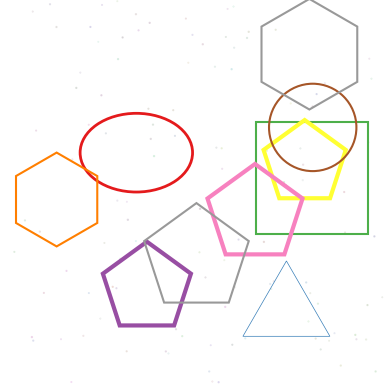[{"shape": "oval", "thickness": 2, "radius": 0.73, "center": [0.354, 0.603]}, {"shape": "triangle", "thickness": 0.5, "radius": 0.65, "center": [0.744, 0.192]}, {"shape": "square", "thickness": 1.5, "radius": 0.73, "center": [0.81, 0.537]}, {"shape": "pentagon", "thickness": 3, "radius": 0.6, "center": [0.382, 0.252]}, {"shape": "hexagon", "thickness": 1.5, "radius": 0.61, "center": [0.147, 0.482]}, {"shape": "pentagon", "thickness": 3, "radius": 0.56, "center": [0.791, 0.576]}, {"shape": "circle", "thickness": 1.5, "radius": 0.57, "center": [0.812, 0.669]}, {"shape": "pentagon", "thickness": 3, "radius": 0.65, "center": [0.662, 0.444]}, {"shape": "pentagon", "thickness": 1.5, "radius": 0.71, "center": [0.51, 0.33]}, {"shape": "hexagon", "thickness": 1.5, "radius": 0.72, "center": [0.804, 0.859]}]